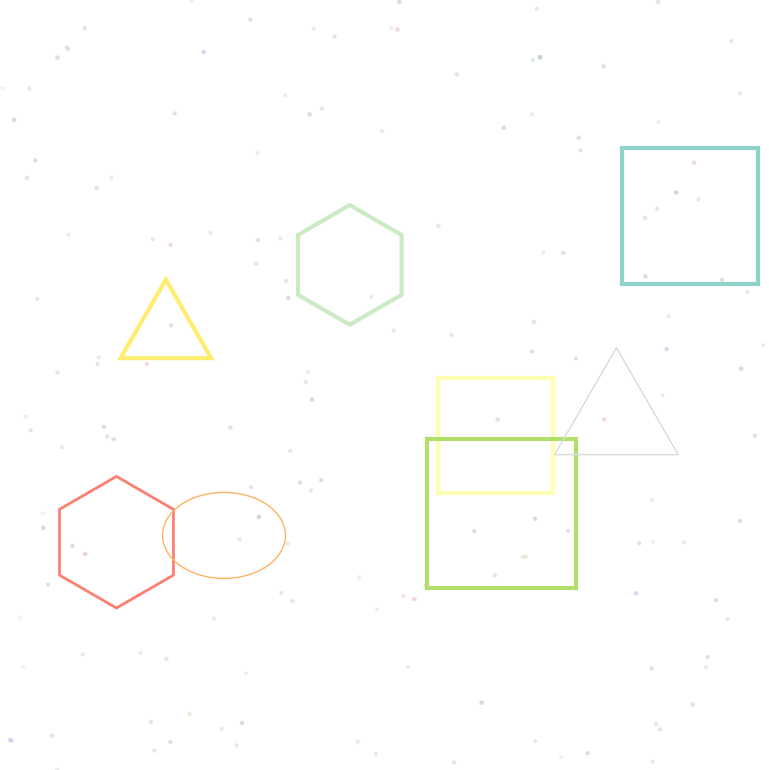[{"shape": "square", "thickness": 1.5, "radius": 0.44, "center": [0.896, 0.72]}, {"shape": "square", "thickness": 1.5, "radius": 0.37, "center": [0.643, 0.434]}, {"shape": "hexagon", "thickness": 1, "radius": 0.43, "center": [0.151, 0.296]}, {"shape": "oval", "thickness": 0.5, "radius": 0.4, "center": [0.291, 0.305]}, {"shape": "square", "thickness": 1.5, "radius": 0.48, "center": [0.652, 0.333]}, {"shape": "triangle", "thickness": 0.5, "radius": 0.46, "center": [0.801, 0.456]}, {"shape": "hexagon", "thickness": 1.5, "radius": 0.39, "center": [0.454, 0.656]}, {"shape": "triangle", "thickness": 1.5, "radius": 0.34, "center": [0.215, 0.569]}]